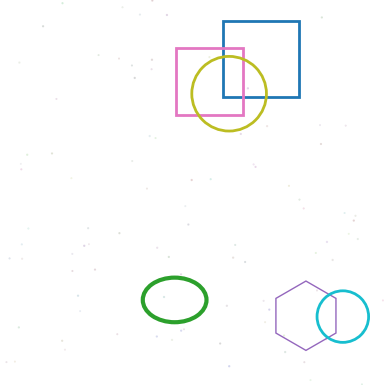[{"shape": "square", "thickness": 2, "radius": 0.49, "center": [0.678, 0.846]}, {"shape": "oval", "thickness": 3, "radius": 0.41, "center": [0.454, 0.221]}, {"shape": "hexagon", "thickness": 1, "radius": 0.45, "center": [0.795, 0.18]}, {"shape": "square", "thickness": 2, "radius": 0.44, "center": [0.544, 0.788]}, {"shape": "circle", "thickness": 2, "radius": 0.48, "center": [0.595, 0.757]}, {"shape": "circle", "thickness": 2, "radius": 0.33, "center": [0.89, 0.178]}]